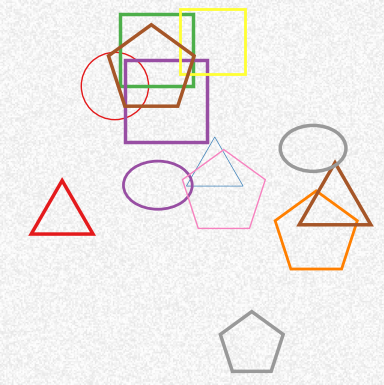[{"shape": "triangle", "thickness": 2.5, "radius": 0.46, "center": [0.161, 0.438]}, {"shape": "circle", "thickness": 1, "radius": 0.44, "center": [0.299, 0.777]}, {"shape": "triangle", "thickness": 0.5, "radius": 0.43, "center": [0.558, 0.559]}, {"shape": "square", "thickness": 2.5, "radius": 0.47, "center": [0.407, 0.87]}, {"shape": "square", "thickness": 2.5, "radius": 0.54, "center": [0.431, 0.738]}, {"shape": "oval", "thickness": 2, "radius": 0.45, "center": [0.41, 0.519]}, {"shape": "pentagon", "thickness": 2, "radius": 0.56, "center": [0.821, 0.392]}, {"shape": "square", "thickness": 2, "radius": 0.42, "center": [0.552, 0.892]}, {"shape": "triangle", "thickness": 2.5, "radius": 0.54, "center": [0.87, 0.47]}, {"shape": "pentagon", "thickness": 2.5, "radius": 0.58, "center": [0.393, 0.819]}, {"shape": "pentagon", "thickness": 1, "radius": 0.57, "center": [0.582, 0.498]}, {"shape": "pentagon", "thickness": 2.5, "radius": 0.43, "center": [0.654, 0.105]}, {"shape": "oval", "thickness": 2.5, "radius": 0.43, "center": [0.813, 0.615]}]